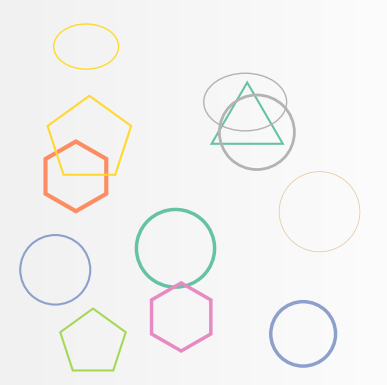[{"shape": "circle", "thickness": 2.5, "radius": 0.5, "center": [0.453, 0.355]}, {"shape": "triangle", "thickness": 1.5, "radius": 0.53, "center": [0.638, 0.68]}, {"shape": "hexagon", "thickness": 3, "radius": 0.45, "center": [0.196, 0.542]}, {"shape": "circle", "thickness": 2.5, "radius": 0.42, "center": [0.782, 0.133]}, {"shape": "circle", "thickness": 1.5, "radius": 0.45, "center": [0.143, 0.299]}, {"shape": "hexagon", "thickness": 2.5, "radius": 0.44, "center": [0.468, 0.177]}, {"shape": "pentagon", "thickness": 1.5, "radius": 0.44, "center": [0.24, 0.11]}, {"shape": "pentagon", "thickness": 1.5, "radius": 0.57, "center": [0.231, 0.638]}, {"shape": "oval", "thickness": 1, "radius": 0.42, "center": [0.222, 0.879]}, {"shape": "circle", "thickness": 0.5, "radius": 0.52, "center": [0.825, 0.45]}, {"shape": "circle", "thickness": 2, "radius": 0.48, "center": [0.663, 0.656]}, {"shape": "oval", "thickness": 1, "radius": 0.53, "center": [0.633, 0.735]}]